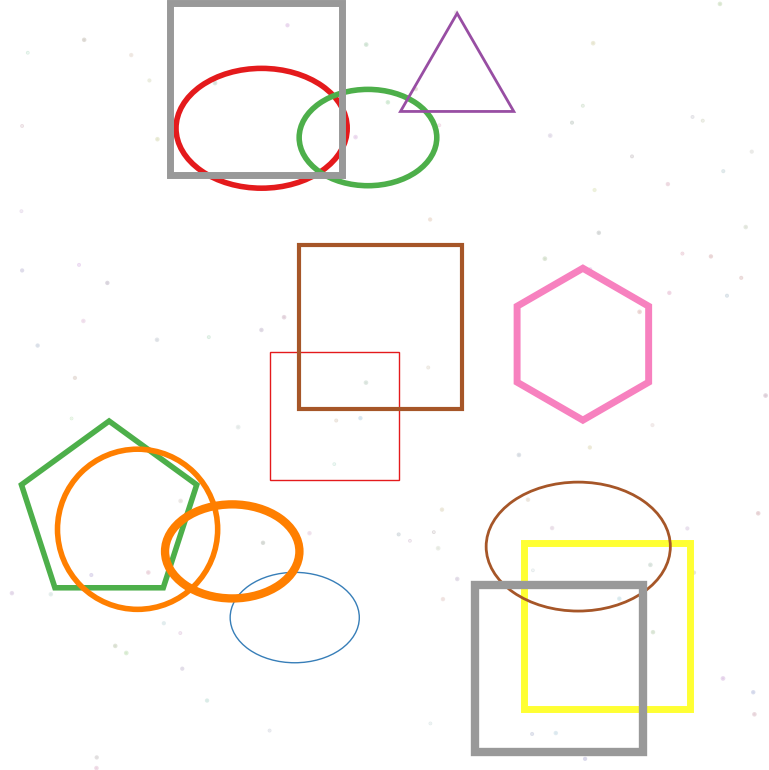[{"shape": "square", "thickness": 0.5, "radius": 0.42, "center": [0.434, 0.46]}, {"shape": "oval", "thickness": 2, "radius": 0.56, "center": [0.34, 0.833]}, {"shape": "oval", "thickness": 0.5, "radius": 0.42, "center": [0.383, 0.198]}, {"shape": "pentagon", "thickness": 2, "radius": 0.6, "center": [0.142, 0.333]}, {"shape": "oval", "thickness": 2, "radius": 0.45, "center": [0.478, 0.821]}, {"shape": "triangle", "thickness": 1, "radius": 0.42, "center": [0.594, 0.898]}, {"shape": "oval", "thickness": 3, "radius": 0.44, "center": [0.302, 0.284]}, {"shape": "circle", "thickness": 2, "radius": 0.52, "center": [0.179, 0.313]}, {"shape": "square", "thickness": 2.5, "radius": 0.54, "center": [0.789, 0.187]}, {"shape": "oval", "thickness": 1, "radius": 0.6, "center": [0.751, 0.29]}, {"shape": "square", "thickness": 1.5, "radius": 0.53, "center": [0.494, 0.576]}, {"shape": "hexagon", "thickness": 2.5, "radius": 0.49, "center": [0.757, 0.553]}, {"shape": "square", "thickness": 2.5, "radius": 0.56, "center": [0.332, 0.884]}, {"shape": "square", "thickness": 3, "radius": 0.54, "center": [0.726, 0.132]}]